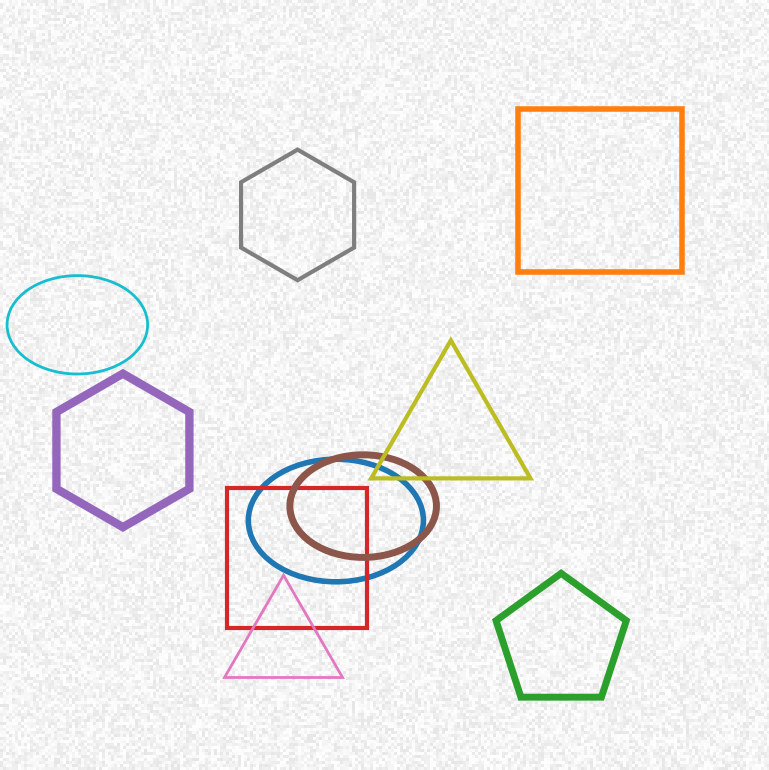[{"shape": "oval", "thickness": 2, "radius": 0.57, "center": [0.436, 0.324]}, {"shape": "square", "thickness": 2, "radius": 0.53, "center": [0.779, 0.753]}, {"shape": "pentagon", "thickness": 2.5, "radius": 0.44, "center": [0.729, 0.167]}, {"shape": "square", "thickness": 1.5, "radius": 0.45, "center": [0.386, 0.275]}, {"shape": "hexagon", "thickness": 3, "radius": 0.5, "center": [0.16, 0.415]}, {"shape": "oval", "thickness": 2.5, "radius": 0.48, "center": [0.472, 0.343]}, {"shape": "triangle", "thickness": 1, "radius": 0.44, "center": [0.368, 0.164]}, {"shape": "hexagon", "thickness": 1.5, "radius": 0.42, "center": [0.386, 0.721]}, {"shape": "triangle", "thickness": 1.5, "radius": 0.6, "center": [0.585, 0.438]}, {"shape": "oval", "thickness": 1, "radius": 0.46, "center": [0.1, 0.578]}]